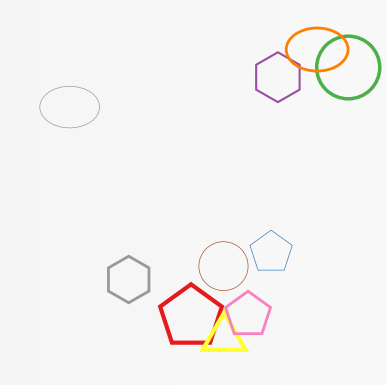[{"shape": "pentagon", "thickness": 3, "radius": 0.42, "center": [0.493, 0.178]}, {"shape": "pentagon", "thickness": 0.5, "radius": 0.29, "center": [0.7, 0.345]}, {"shape": "circle", "thickness": 2.5, "radius": 0.41, "center": [0.899, 0.825]}, {"shape": "hexagon", "thickness": 1.5, "radius": 0.32, "center": [0.717, 0.799]}, {"shape": "oval", "thickness": 2, "radius": 0.4, "center": [0.818, 0.871]}, {"shape": "triangle", "thickness": 3, "radius": 0.32, "center": [0.578, 0.123]}, {"shape": "circle", "thickness": 0.5, "radius": 0.32, "center": [0.577, 0.309]}, {"shape": "pentagon", "thickness": 2, "radius": 0.3, "center": [0.64, 0.183]}, {"shape": "hexagon", "thickness": 2, "radius": 0.3, "center": [0.332, 0.274]}, {"shape": "oval", "thickness": 0.5, "radius": 0.39, "center": [0.18, 0.722]}]